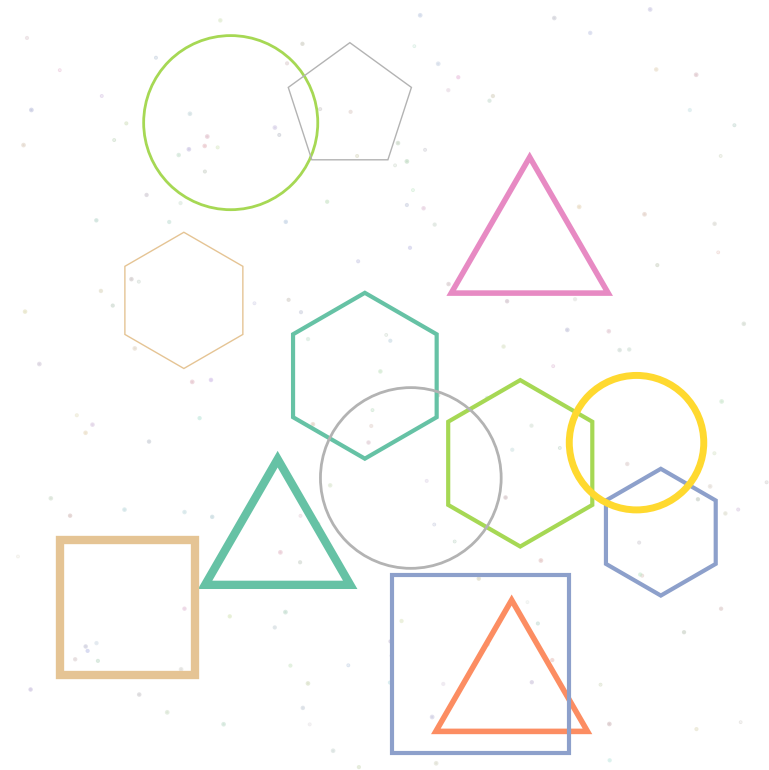[{"shape": "hexagon", "thickness": 1.5, "radius": 0.54, "center": [0.474, 0.512]}, {"shape": "triangle", "thickness": 3, "radius": 0.54, "center": [0.361, 0.295]}, {"shape": "triangle", "thickness": 2, "radius": 0.57, "center": [0.665, 0.107]}, {"shape": "hexagon", "thickness": 1.5, "radius": 0.41, "center": [0.858, 0.309]}, {"shape": "square", "thickness": 1.5, "radius": 0.58, "center": [0.624, 0.138]}, {"shape": "triangle", "thickness": 2, "radius": 0.59, "center": [0.688, 0.678]}, {"shape": "hexagon", "thickness": 1.5, "radius": 0.54, "center": [0.676, 0.398]}, {"shape": "circle", "thickness": 1, "radius": 0.57, "center": [0.3, 0.841]}, {"shape": "circle", "thickness": 2.5, "radius": 0.44, "center": [0.827, 0.425]}, {"shape": "square", "thickness": 3, "radius": 0.44, "center": [0.165, 0.211]}, {"shape": "hexagon", "thickness": 0.5, "radius": 0.44, "center": [0.239, 0.61]}, {"shape": "pentagon", "thickness": 0.5, "radius": 0.42, "center": [0.454, 0.86]}, {"shape": "circle", "thickness": 1, "radius": 0.59, "center": [0.534, 0.379]}]